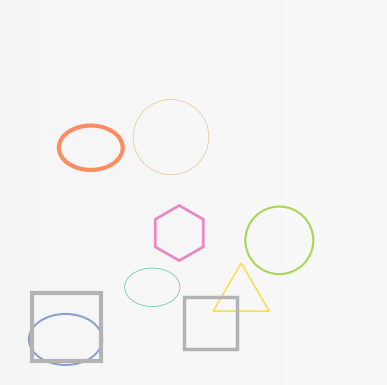[{"shape": "oval", "thickness": 0.5, "radius": 0.36, "center": [0.393, 0.254]}, {"shape": "oval", "thickness": 3, "radius": 0.41, "center": [0.234, 0.616]}, {"shape": "oval", "thickness": 1.5, "radius": 0.47, "center": [0.169, 0.118]}, {"shape": "hexagon", "thickness": 2, "radius": 0.36, "center": [0.463, 0.395]}, {"shape": "circle", "thickness": 1.5, "radius": 0.44, "center": [0.721, 0.376]}, {"shape": "triangle", "thickness": 1, "radius": 0.42, "center": [0.622, 0.234]}, {"shape": "circle", "thickness": 0.5, "radius": 0.49, "center": [0.441, 0.644]}, {"shape": "square", "thickness": 2.5, "radius": 0.34, "center": [0.542, 0.161]}, {"shape": "square", "thickness": 3, "radius": 0.44, "center": [0.172, 0.15]}]